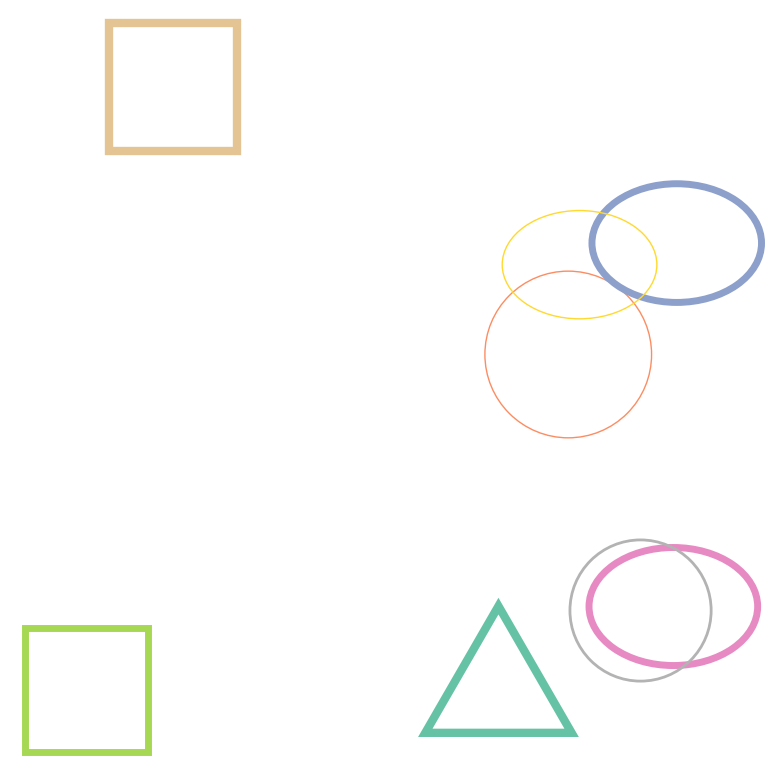[{"shape": "triangle", "thickness": 3, "radius": 0.55, "center": [0.647, 0.103]}, {"shape": "circle", "thickness": 0.5, "radius": 0.54, "center": [0.738, 0.54]}, {"shape": "oval", "thickness": 2.5, "radius": 0.55, "center": [0.879, 0.684]}, {"shape": "oval", "thickness": 2.5, "radius": 0.55, "center": [0.874, 0.212]}, {"shape": "square", "thickness": 2.5, "radius": 0.4, "center": [0.112, 0.104]}, {"shape": "oval", "thickness": 0.5, "radius": 0.5, "center": [0.753, 0.656]}, {"shape": "square", "thickness": 3, "radius": 0.42, "center": [0.225, 0.887]}, {"shape": "circle", "thickness": 1, "radius": 0.46, "center": [0.832, 0.207]}]